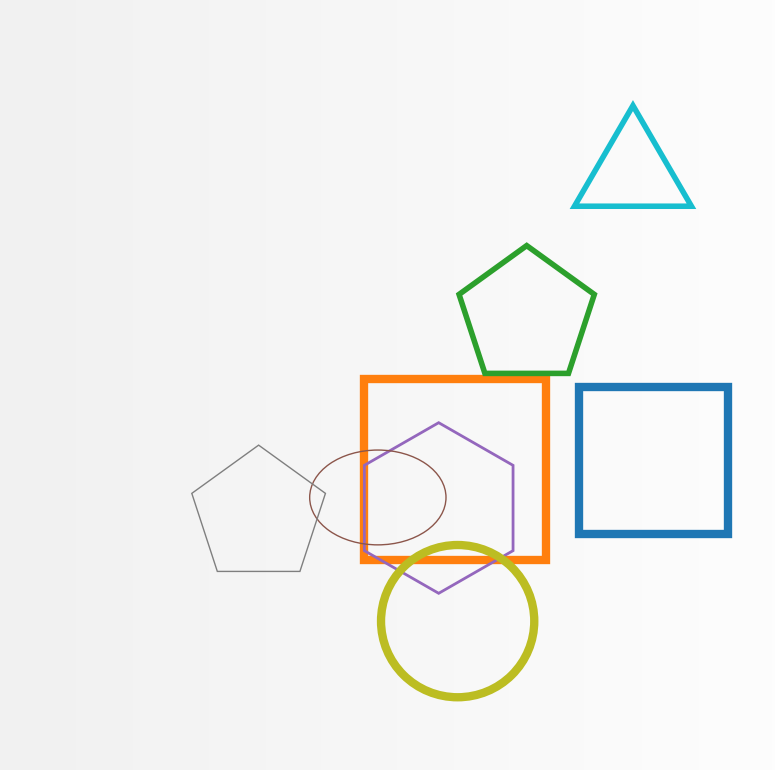[{"shape": "square", "thickness": 3, "radius": 0.48, "center": [0.843, 0.402]}, {"shape": "square", "thickness": 3, "radius": 0.59, "center": [0.587, 0.39]}, {"shape": "pentagon", "thickness": 2, "radius": 0.46, "center": [0.68, 0.589]}, {"shape": "hexagon", "thickness": 1, "radius": 0.55, "center": [0.566, 0.34]}, {"shape": "oval", "thickness": 0.5, "radius": 0.44, "center": [0.488, 0.354]}, {"shape": "pentagon", "thickness": 0.5, "radius": 0.45, "center": [0.334, 0.331]}, {"shape": "circle", "thickness": 3, "radius": 0.49, "center": [0.591, 0.193]}, {"shape": "triangle", "thickness": 2, "radius": 0.44, "center": [0.817, 0.776]}]